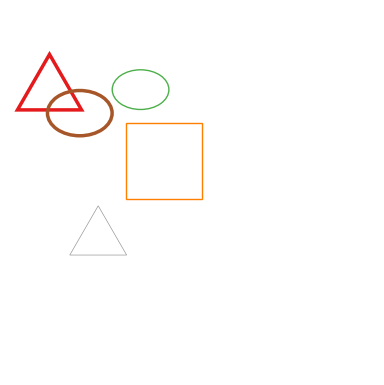[{"shape": "triangle", "thickness": 2.5, "radius": 0.48, "center": [0.129, 0.763]}, {"shape": "oval", "thickness": 1, "radius": 0.37, "center": [0.365, 0.767]}, {"shape": "square", "thickness": 1, "radius": 0.49, "center": [0.427, 0.581]}, {"shape": "oval", "thickness": 2.5, "radius": 0.42, "center": [0.207, 0.706]}, {"shape": "triangle", "thickness": 0.5, "radius": 0.43, "center": [0.255, 0.38]}]